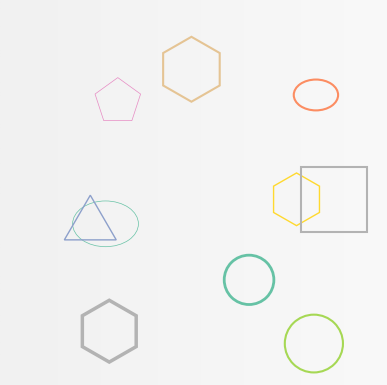[{"shape": "circle", "thickness": 2, "radius": 0.32, "center": [0.643, 0.273]}, {"shape": "oval", "thickness": 0.5, "radius": 0.42, "center": [0.272, 0.419]}, {"shape": "oval", "thickness": 1.5, "radius": 0.29, "center": [0.815, 0.753]}, {"shape": "triangle", "thickness": 1, "radius": 0.39, "center": [0.233, 0.416]}, {"shape": "pentagon", "thickness": 0.5, "radius": 0.31, "center": [0.304, 0.737]}, {"shape": "circle", "thickness": 1.5, "radius": 0.38, "center": [0.81, 0.108]}, {"shape": "hexagon", "thickness": 1, "radius": 0.34, "center": [0.765, 0.482]}, {"shape": "hexagon", "thickness": 1.5, "radius": 0.42, "center": [0.494, 0.82]}, {"shape": "hexagon", "thickness": 2.5, "radius": 0.4, "center": [0.282, 0.14]}, {"shape": "square", "thickness": 1.5, "radius": 0.43, "center": [0.862, 0.482]}]